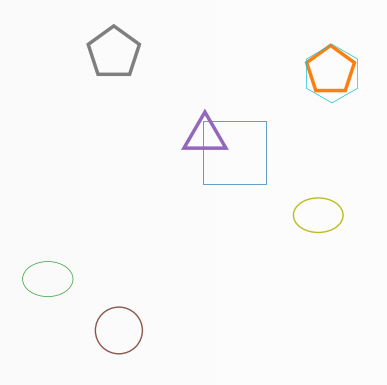[{"shape": "square", "thickness": 0.5, "radius": 0.41, "center": [0.606, 0.604]}, {"shape": "pentagon", "thickness": 2.5, "radius": 0.32, "center": [0.853, 0.817]}, {"shape": "oval", "thickness": 0.5, "radius": 0.33, "center": [0.123, 0.275]}, {"shape": "triangle", "thickness": 2.5, "radius": 0.31, "center": [0.529, 0.646]}, {"shape": "circle", "thickness": 1, "radius": 0.3, "center": [0.307, 0.142]}, {"shape": "pentagon", "thickness": 2.5, "radius": 0.35, "center": [0.294, 0.863]}, {"shape": "oval", "thickness": 1, "radius": 0.32, "center": [0.821, 0.441]}, {"shape": "hexagon", "thickness": 0.5, "radius": 0.38, "center": [0.857, 0.809]}]